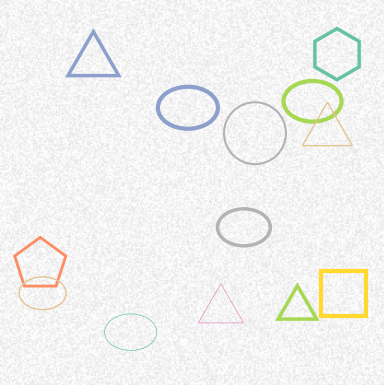[{"shape": "oval", "thickness": 0.5, "radius": 0.34, "center": [0.339, 0.137]}, {"shape": "hexagon", "thickness": 2.5, "radius": 0.33, "center": [0.875, 0.859]}, {"shape": "pentagon", "thickness": 2, "radius": 0.35, "center": [0.104, 0.313]}, {"shape": "triangle", "thickness": 2.5, "radius": 0.38, "center": [0.243, 0.842]}, {"shape": "oval", "thickness": 3, "radius": 0.39, "center": [0.488, 0.72]}, {"shape": "triangle", "thickness": 0.5, "radius": 0.34, "center": [0.574, 0.195]}, {"shape": "oval", "thickness": 3, "radius": 0.38, "center": [0.812, 0.737]}, {"shape": "triangle", "thickness": 2.5, "radius": 0.29, "center": [0.772, 0.2]}, {"shape": "square", "thickness": 3, "radius": 0.29, "center": [0.892, 0.237]}, {"shape": "triangle", "thickness": 1, "radius": 0.38, "center": [0.85, 0.659]}, {"shape": "oval", "thickness": 1, "radius": 0.3, "center": [0.111, 0.238]}, {"shape": "oval", "thickness": 2.5, "radius": 0.34, "center": [0.634, 0.409]}, {"shape": "circle", "thickness": 1.5, "radius": 0.4, "center": [0.662, 0.654]}]